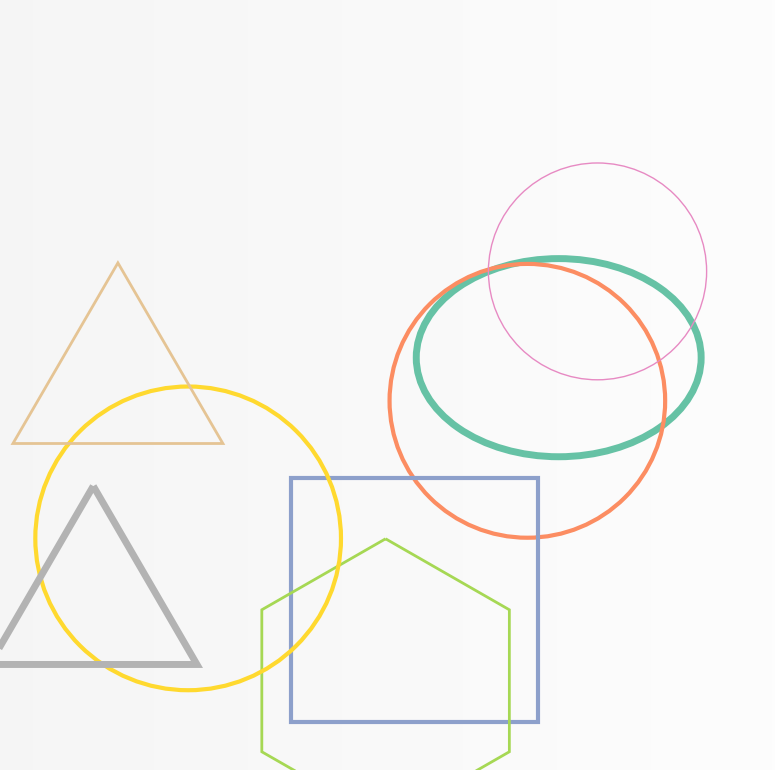[{"shape": "oval", "thickness": 2.5, "radius": 0.92, "center": [0.721, 0.535]}, {"shape": "circle", "thickness": 1.5, "radius": 0.89, "center": [0.68, 0.479]}, {"shape": "square", "thickness": 1.5, "radius": 0.79, "center": [0.535, 0.221]}, {"shape": "circle", "thickness": 0.5, "radius": 0.7, "center": [0.771, 0.648]}, {"shape": "hexagon", "thickness": 1, "radius": 0.92, "center": [0.498, 0.116]}, {"shape": "circle", "thickness": 1.5, "radius": 0.99, "center": [0.243, 0.301]}, {"shape": "triangle", "thickness": 1, "radius": 0.78, "center": [0.152, 0.502]}, {"shape": "triangle", "thickness": 2.5, "radius": 0.77, "center": [0.12, 0.214]}]